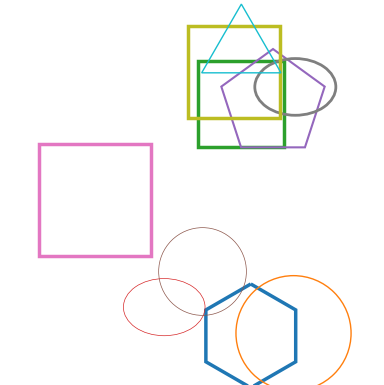[{"shape": "hexagon", "thickness": 2.5, "radius": 0.67, "center": [0.651, 0.128]}, {"shape": "circle", "thickness": 1, "radius": 0.75, "center": [0.762, 0.135]}, {"shape": "square", "thickness": 2.5, "radius": 0.56, "center": [0.625, 0.73]}, {"shape": "oval", "thickness": 0.5, "radius": 0.53, "center": [0.427, 0.202]}, {"shape": "pentagon", "thickness": 1.5, "radius": 0.71, "center": [0.709, 0.731]}, {"shape": "circle", "thickness": 0.5, "radius": 0.57, "center": [0.526, 0.295]}, {"shape": "square", "thickness": 2.5, "radius": 0.73, "center": [0.247, 0.48]}, {"shape": "oval", "thickness": 2, "radius": 0.53, "center": [0.767, 0.774]}, {"shape": "square", "thickness": 2.5, "radius": 0.59, "center": [0.608, 0.812]}, {"shape": "triangle", "thickness": 1, "radius": 0.59, "center": [0.627, 0.87]}]